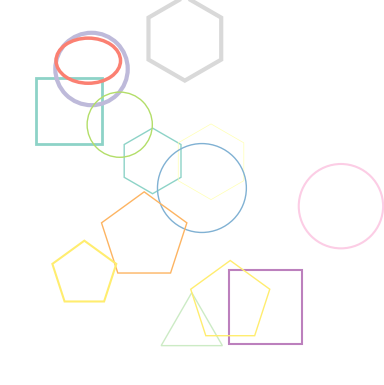[{"shape": "hexagon", "thickness": 1, "radius": 0.43, "center": [0.396, 0.582]}, {"shape": "square", "thickness": 2, "radius": 0.43, "center": [0.18, 0.711]}, {"shape": "hexagon", "thickness": 0.5, "radius": 0.49, "center": [0.548, 0.58]}, {"shape": "circle", "thickness": 3, "radius": 0.47, "center": [0.238, 0.821]}, {"shape": "oval", "thickness": 2.5, "radius": 0.42, "center": [0.229, 0.842]}, {"shape": "circle", "thickness": 1, "radius": 0.58, "center": [0.524, 0.512]}, {"shape": "pentagon", "thickness": 1, "radius": 0.58, "center": [0.375, 0.385]}, {"shape": "circle", "thickness": 1, "radius": 0.42, "center": [0.311, 0.676]}, {"shape": "circle", "thickness": 1.5, "radius": 0.55, "center": [0.886, 0.464]}, {"shape": "hexagon", "thickness": 3, "radius": 0.55, "center": [0.48, 0.9]}, {"shape": "square", "thickness": 1.5, "radius": 0.48, "center": [0.689, 0.203]}, {"shape": "triangle", "thickness": 1, "radius": 0.46, "center": [0.498, 0.148]}, {"shape": "pentagon", "thickness": 1, "radius": 0.54, "center": [0.598, 0.215]}, {"shape": "pentagon", "thickness": 1.5, "radius": 0.44, "center": [0.219, 0.288]}]